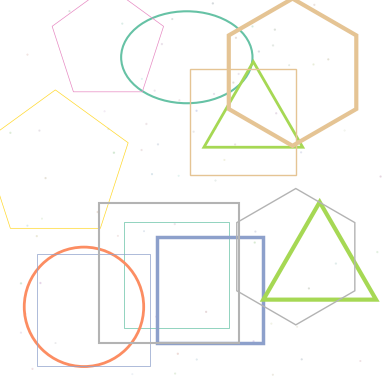[{"shape": "square", "thickness": 0.5, "radius": 0.68, "center": [0.458, 0.286]}, {"shape": "oval", "thickness": 1.5, "radius": 0.85, "center": [0.485, 0.851]}, {"shape": "circle", "thickness": 2, "radius": 0.78, "center": [0.218, 0.203]}, {"shape": "square", "thickness": 0.5, "radius": 0.73, "center": [0.242, 0.195]}, {"shape": "square", "thickness": 2.5, "radius": 0.69, "center": [0.546, 0.248]}, {"shape": "pentagon", "thickness": 0.5, "radius": 0.76, "center": [0.28, 0.885]}, {"shape": "triangle", "thickness": 2, "radius": 0.74, "center": [0.658, 0.692]}, {"shape": "triangle", "thickness": 3, "radius": 0.85, "center": [0.83, 0.306]}, {"shape": "pentagon", "thickness": 0.5, "radius": 0.99, "center": [0.144, 0.568]}, {"shape": "square", "thickness": 1, "radius": 0.68, "center": [0.631, 0.684]}, {"shape": "hexagon", "thickness": 3, "radius": 0.96, "center": [0.76, 0.812]}, {"shape": "square", "thickness": 1.5, "radius": 0.91, "center": [0.44, 0.291]}, {"shape": "hexagon", "thickness": 1, "radius": 0.89, "center": [0.768, 0.333]}]